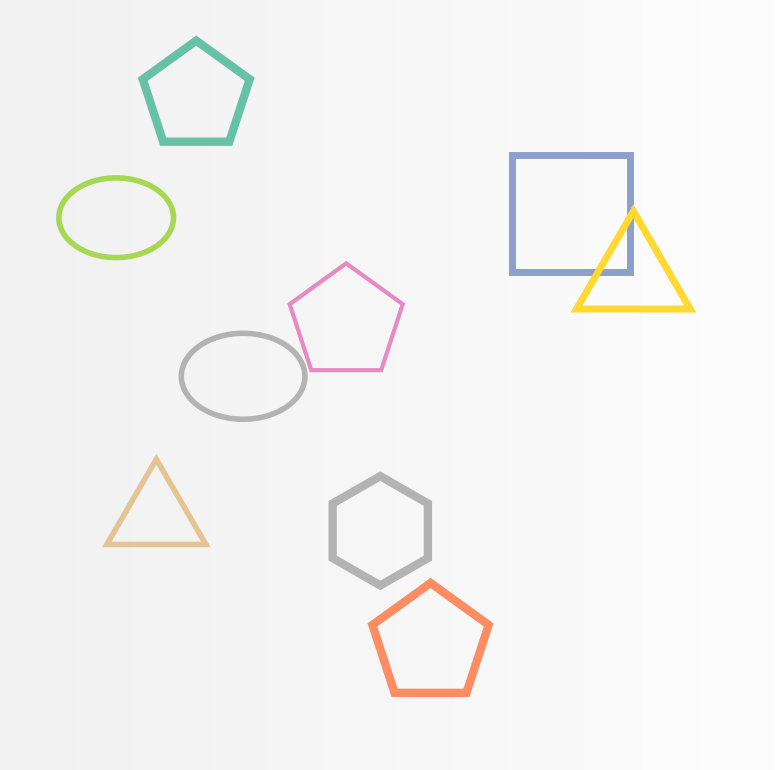[{"shape": "pentagon", "thickness": 3, "radius": 0.36, "center": [0.253, 0.875]}, {"shape": "pentagon", "thickness": 3, "radius": 0.39, "center": [0.556, 0.164]}, {"shape": "square", "thickness": 2.5, "radius": 0.38, "center": [0.736, 0.722]}, {"shape": "pentagon", "thickness": 1.5, "radius": 0.38, "center": [0.447, 0.581]}, {"shape": "oval", "thickness": 2, "radius": 0.37, "center": [0.15, 0.717]}, {"shape": "triangle", "thickness": 2.5, "radius": 0.42, "center": [0.817, 0.641]}, {"shape": "triangle", "thickness": 2, "radius": 0.37, "center": [0.202, 0.33]}, {"shape": "hexagon", "thickness": 3, "radius": 0.35, "center": [0.491, 0.311]}, {"shape": "oval", "thickness": 2, "radius": 0.4, "center": [0.314, 0.511]}]